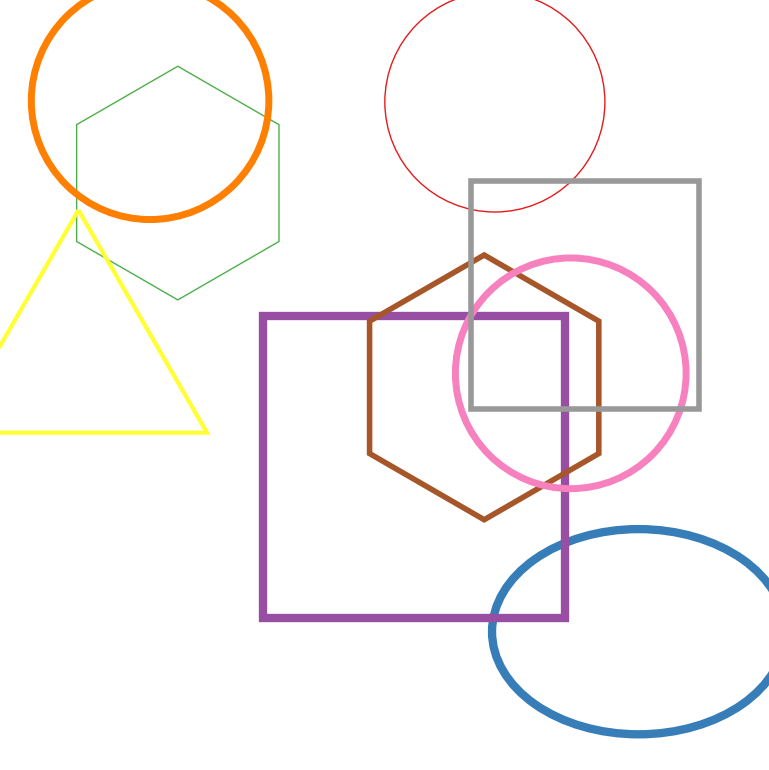[{"shape": "circle", "thickness": 0.5, "radius": 0.71, "center": [0.643, 0.868]}, {"shape": "oval", "thickness": 3, "radius": 0.95, "center": [0.829, 0.18]}, {"shape": "hexagon", "thickness": 0.5, "radius": 0.76, "center": [0.231, 0.762]}, {"shape": "square", "thickness": 3, "radius": 0.98, "center": [0.538, 0.394]}, {"shape": "circle", "thickness": 2.5, "radius": 0.77, "center": [0.195, 0.869]}, {"shape": "triangle", "thickness": 1.5, "radius": 0.96, "center": [0.102, 0.534]}, {"shape": "hexagon", "thickness": 2, "radius": 0.86, "center": [0.629, 0.497]}, {"shape": "circle", "thickness": 2.5, "radius": 0.75, "center": [0.741, 0.515]}, {"shape": "square", "thickness": 2, "radius": 0.74, "center": [0.76, 0.617]}]